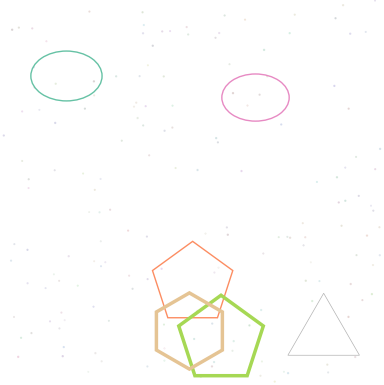[{"shape": "oval", "thickness": 1, "radius": 0.46, "center": [0.173, 0.803]}, {"shape": "pentagon", "thickness": 1, "radius": 0.55, "center": [0.5, 0.263]}, {"shape": "oval", "thickness": 1, "radius": 0.44, "center": [0.664, 0.747]}, {"shape": "pentagon", "thickness": 2.5, "radius": 0.58, "center": [0.574, 0.118]}, {"shape": "hexagon", "thickness": 2.5, "radius": 0.49, "center": [0.492, 0.14]}, {"shape": "triangle", "thickness": 0.5, "radius": 0.54, "center": [0.841, 0.131]}]